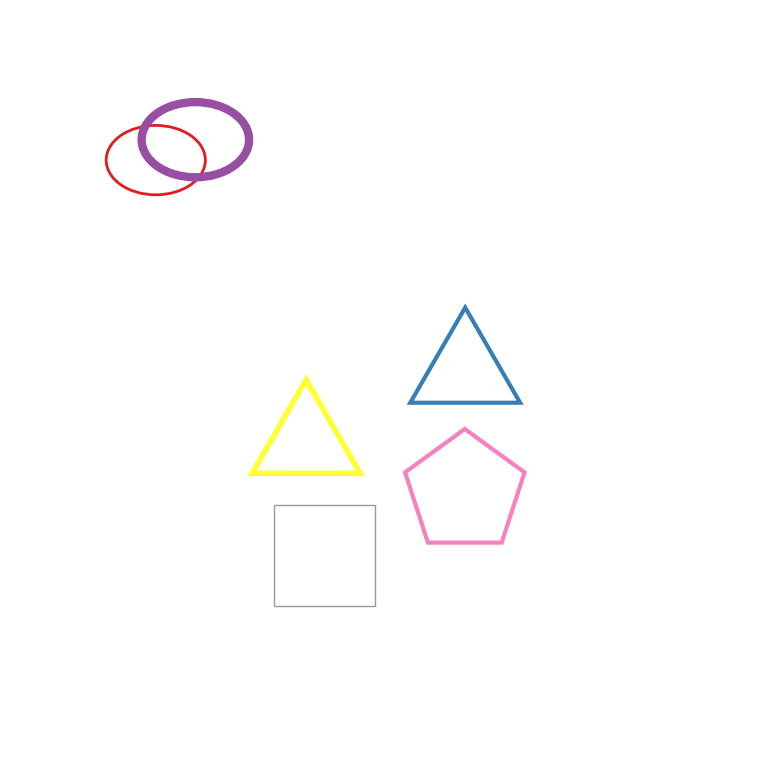[{"shape": "oval", "thickness": 1, "radius": 0.32, "center": [0.202, 0.792]}, {"shape": "triangle", "thickness": 1.5, "radius": 0.41, "center": [0.604, 0.518]}, {"shape": "oval", "thickness": 3, "radius": 0.35, "center": [0.254, 0.819]}, {"shape": "triangle", "thickness": 2, "radius": 0.4, "center": [0.398, 0.426]}, {"shape": "pentagon", "thickness": 1.5, "radius": 0.41, "center": [0.604, 0.361]}, {"shape": "square", "thickness": 0.5, "radius": 0.33, "center": [0.422, 0.278]}]